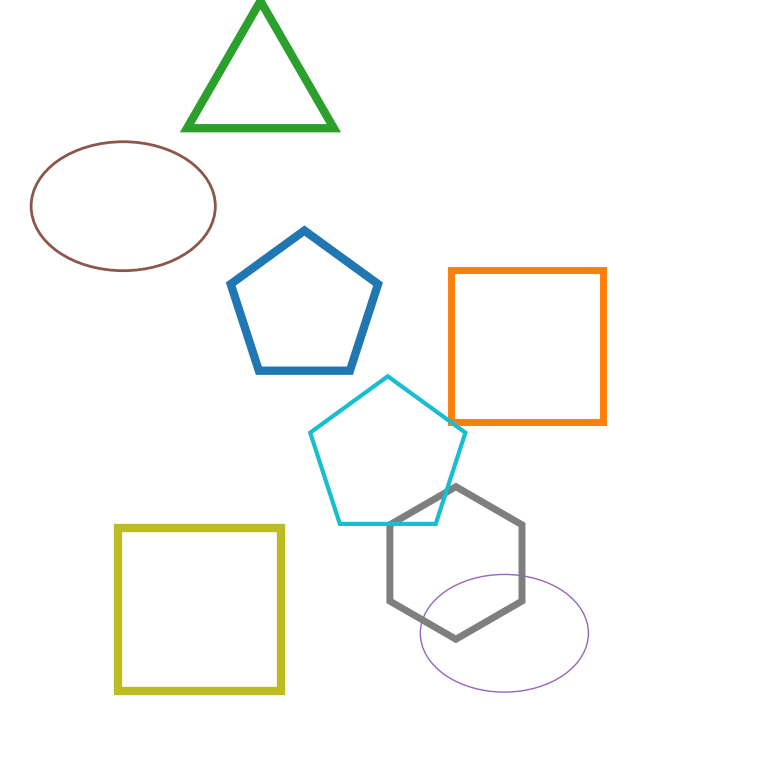[{"shape": "pentagon", "thickness": 3, "radius": 0.5, "center": [0.395, 0.6]}, {"shape": "square", "thickness": 2.5, "radius": 0.49, "center": [0.684, 0.551]}, {"shape": "triangle", "thickness": 3, "radius": 0.55, "center": [0.338, 0.889]}, {"shape": "oval", "thickness": 0.5, "radius": 0.55, "center": [0.655, 0.178]}, {"shape": "oval", "thickness": 1, "radius": 0.6, "center": [0.16, 0.732]}, {"shape": "hexagon", "thickness": 2.5, "radius": 0.5, "center": [0.592, 0.269]}, {"shape": "square", "thickness": 3, "radius": 0.53, "center": [0.259, 0.209]}, {"shape": "pentagon", "thickness": 1.5, "radius": 0.53, "center": [0.504, 0.405]}]